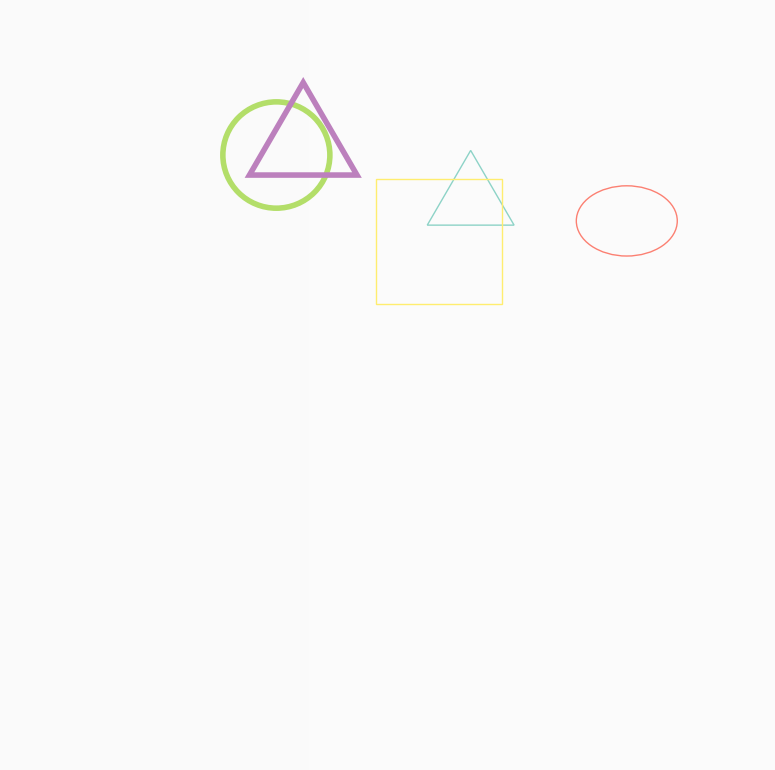[{"shape": "triangle", "thickness": 0.5, "radius": 0.32, "center": [0.607, 0.74]}, {"shape": "oval", "thickness": 0.5, "radius": 0.33, "center": [0.809, 0.713]}, {"shape": "circle", "thickness": 2, "radius": 0.35, "center": [0.357, 0.799]}, {"shape": "triangle", "thickness": 2, "radius": 0.4, "center": [0.391, 0.813]}, {"shape": "square", "thickness": 0.5, "radius": 0.41, "center": [0.566, 0.687]}]